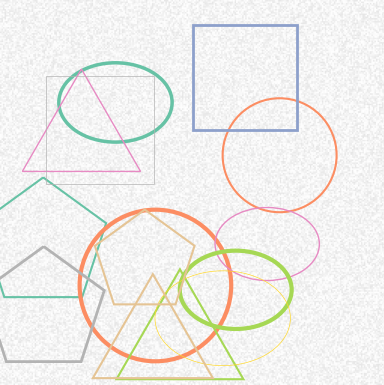[{"shape": "oval", "thickness": 2.5, "radius": 0.74, "center": [0.3, 0.734]}, {"shape": "pentagon", "thickness": 1.5, "radius": 0.86, "center": [0.112, 0.367]}, {"shape": "circle", "thickness": 3, "radius": 0.98, "center": [0.404, 0.258]}, {"shape": "circle", "thickness": 1.5, "radius": 0.74, "center": [0.726, 0.597]}, {"shape": "square", "thickness": 2, "radius": 0.68, "center": [0.636, 0.799]}, {"shape": "oval", "thickness": 1, "radius": 0.68, "center": [0.694, 0.366]}, {"shape": "triangle", "thickness": 1, "radius": 0.89, "center": [0.212, 0.643]}, {"shape": "oval", "thickness": 3, "radius": 0.73, "center": [0.612, 0.247]}, {"shape": "triangle", "thickness": 1.5, "radius": 0.95, "center": [0.467, 0.11]}, {"shape": "oval", "thickness": 0.5, "radius": 0.88, "center": [0.578, 0.173]}, {"shape": "pentagon", "thickness": 1.5, "radius": 0.68, "center": [0.376, 0.319]}, {"shape": "triangle", "thickness": 1.5, "radius": 0.9, "center": [0.397, 0.108]}, {"shape": "pentagon", "thickness": 2, "radius": 0.83, "center": [0.114, 0.194]}, {"shape": "square", "thickness": 0.5, "radius": 0.7, "center": [0.26, 0.662]}]